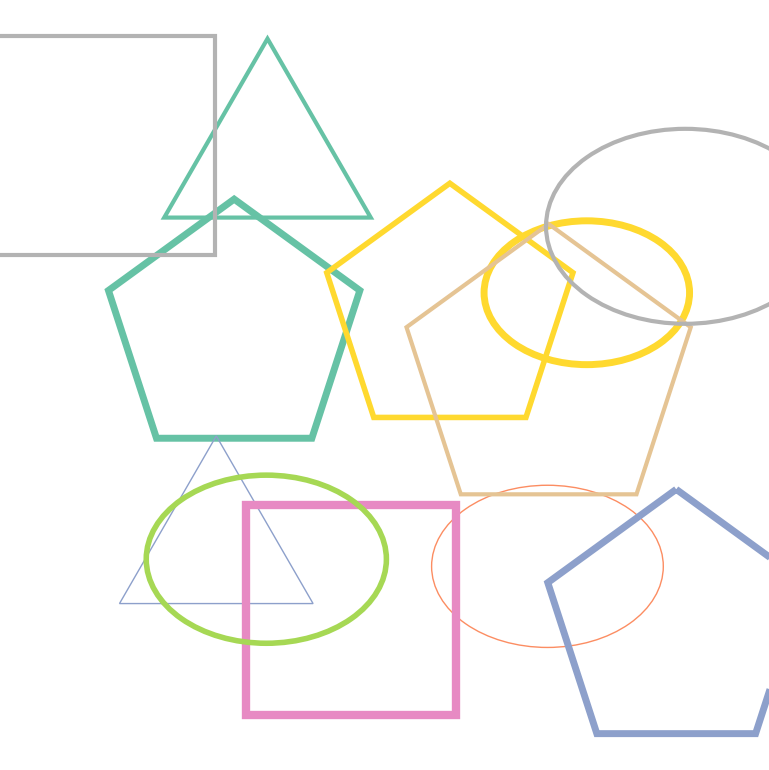[{"shape": "triangle", "thickness": 1.5, "radius": 0.77, "center": [0.347, 0.795]}, {"shape": "pentagon", "thickness": 2.5, "radius": 0.86, "center": [0.304, 0.57]}, {"shape": "oval", "thickness": 0.5, "radius": 0.75, "center": [0.711, 0.264]}, {"shape": "pentagon", "thickness": 2.5, "radius": 0.88, "center": [0.878, 0.189]}, {"shape": "triangle", "thickness": 0.5, "radius": 0.73, "center": [0.281, 0.289]}, {"shape": "square", "thickness": 3, "radius": 0.68, "center": [0.456, 0.208]}, {"shape": "oval", "thickness": 2, "radius": 0.78, "center": [0.346, 0.274]}, {"shape": "oval", "thickness": 2.5, "radius": 0.67, "center": [0.762, 0.62]}, {"shape": "pentagon", "thickness": 2, "radius": 0.84, "center": [0.584, 0.594]}, {"shape": "pentagon", "thickness": 1.5, "radius": 0.97, "center": [0.713, 0.515]}, {"shape": "square", "thickness": 1.5, "radius": 0.71, "center": [0.138, 0.812]}, {"shape": "oval", "thickness": 1.5, "radius": 0.9, "center": [0.89, 0.706]}]